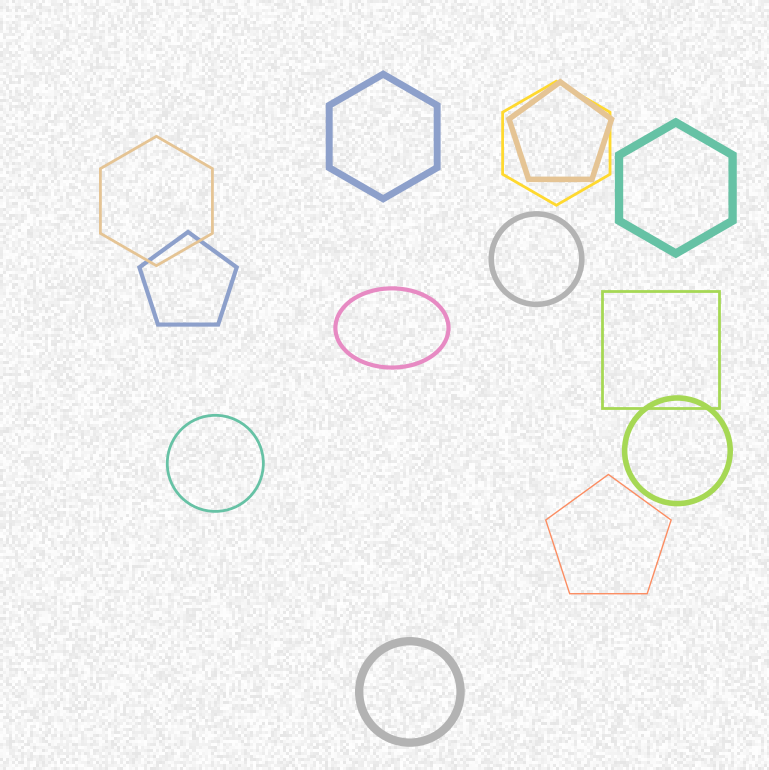[{"shape": "hexagon", "thickness": 3, "radius": 0.43, "center": [0.878, 0.756]}, {"shape": "circle", "thickness": 1, "radius": 0.31, "center": [0.28, 0.398]}, {"shape": "pentagon", "thickness": 0.5, "radius": 0.43, "center": [0.79, 0.298]}, {"shape": "pentagon", "thickness": 1.5, "radius": 0.33, "center": [0.244, 0.632]}, {"shape": "hexagon", "thickness": 2.5, "radius": 0.4, "center": [0.498, 0.823]}, {"shape": "oval", "thickness": 1.5, "radius": 0.37, "center": [0.509, 0.574]}, {"shape": "circle", "thickness": 2, "radius": 0.34, "center": [0.88, 0.415]}, {"shape": "square", "thickness": 1, "radius": 0.38, "center": [0.858, 0.546]}, {"shape": "hexagon", "thickness": 1, "radius": 0.4, "center": [0.722, 0.814]}, {"shape": "pentagon", "thickness": 2, "radius": 0.35, "center": [0.728, 0.824]}, {"shape": "hexagon", "thickness": 1, "radius": 0.42, "center": [0.203, 0.739]}, {"shape": "circle", "thickness": 2, "radius": 0.29, "center": [0.697, 0.663]}, {"shape": "circle", "thickness": 3, "radius": 0.33, "center": [0.532, 0.101]}]